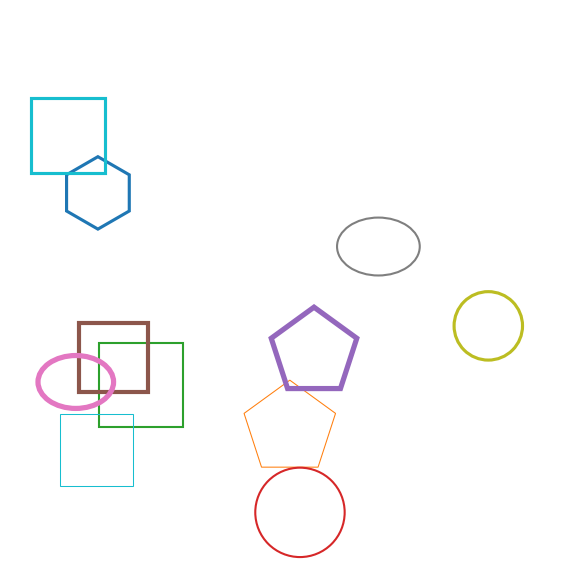[{"shape": "hexagon", "thickness": 1.5, "radius": 0.31, "center": [0.17, 0.665]}, {"shape": "pentagon", "thickness": 0.5, "radius": 0.42, "center": [0.502, 0.258]}, {"shape": "square", "thickness": 1, "radius": 0.36, "center": [0.244, 0.333]}, {"shape": "circle", "thickness": 1, "radius": 0.39, "center": [0.519, 0.112]}, {"shape": "pentagon", "thickness": 2.5, "radius": 0.39, "center": [0.544, 0.389]}, {"shape": "square", "thickness": 2, "radius": 0.3, "center": [0.196, 0.38]}, {"shape": "oval", "thickness": 2.5, "radius": 0.33, "center": [0.131, 0.338]}, {"shape": "oval", "thickness": 1, "radius": 0.36, "center": [0.655, 0.572]}, {"shape": "circle", "thickness": 1.5, "radius": 0.3, "center": [0.846, 0.435]}, {"shape": "square", "thickness": 1.5, "radius": 0.32, "center": [0.118, 0.765]}, {"shape": "square", "thickness": 0.5, "radius": 0.31, "center": [0.167, 0.22]}]